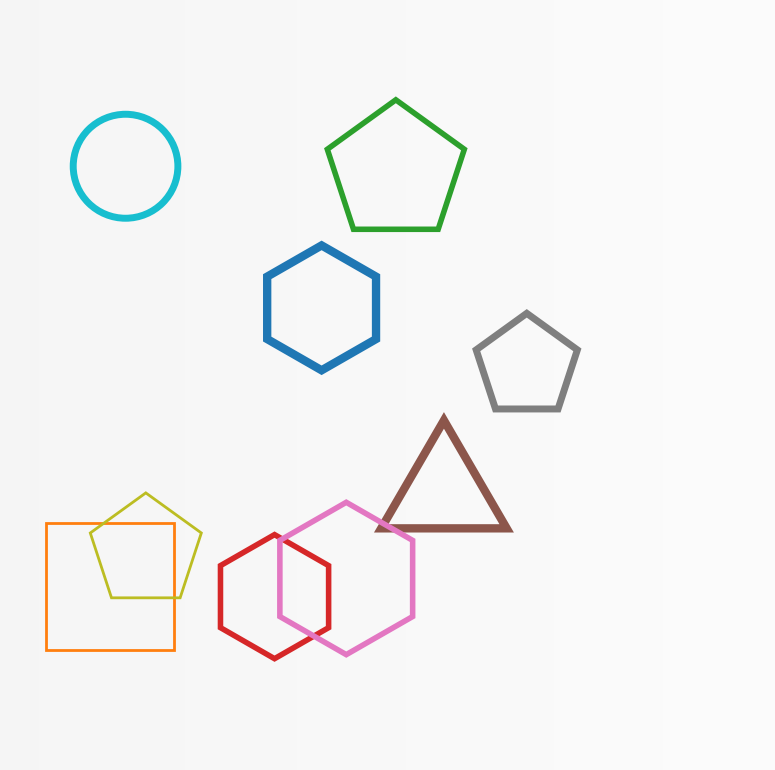[{"shape": "hexagon", "thickness": 3, "radius": 0.41, "center": [0.415, 0.6]}, {"shape": "square", "thickness": 1, "radius": 0.41, "center": [0.142, 0.239]}, {"shape": "pentagon", "thickness": 2, "radius": 0.46, "center": [0.511, 0.777]}, {"shape": "hexagon", "thickness": 2, "radius": 0.4, "center": [0.354, 0.225]}, {"shape": "triangle", "thickness": 3, "radius": 0.47, "center": [0.573, 0.361]}, {"shape": "hexagon", "thickness": 2, "radius": 0.49, "center": [0.447, 0.249]}, {"shape": "pentagon", "thickness": 2.5, "radius": 0.34, "center": [0.68, 0.524]}, {"shape": "pentagon", "thickness": 1, "radius": 0.38, "center": [0.188, 0.285]}, {"shape": "circle", "thickness": 2.5, "radius": 0.34, "center": [0.162, 0.784]}]